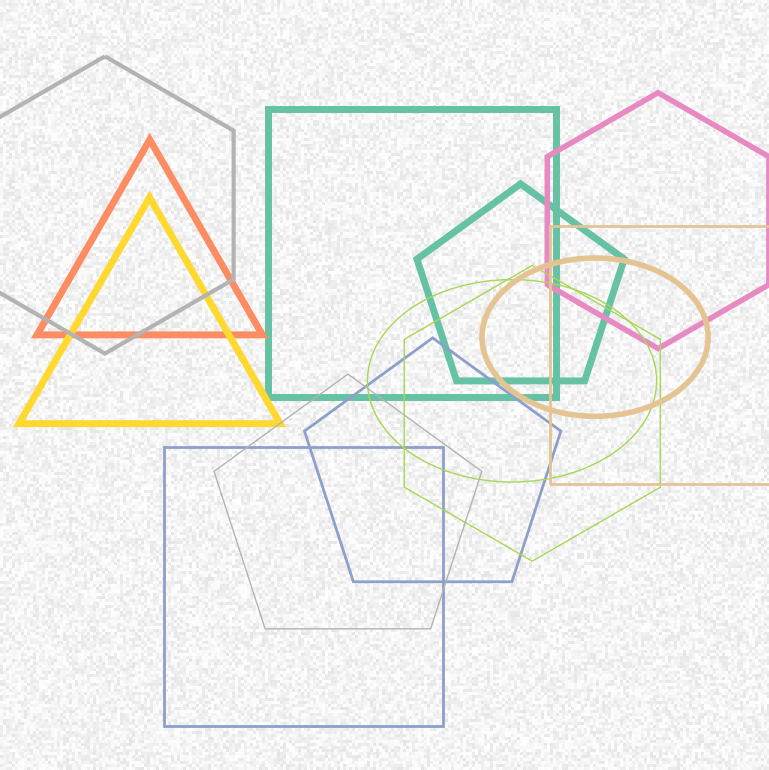[{"shape": "square", "thickness": 2.5, "radius": 0.94, "center": [0.535, 0.671]}, {"shape": "pentagon", "thickness": 2.5, "radius": 0.71, "center": [0.676, 0.62]}, {"shape": "triangle", "thickness": 2.5, "radius": 0.84, "center": [0.194, 0.65]}, {"shape": "square", "thickness": 1, "radius": 0.91, "center": [0.394, 0.238]}, {"shape": "pentagon", "thickness": 1, "radius": 0.88, "center": [0.562, 0.386]}, {"shape": "hexagon", "thickness": 2, "radius": 0.83, "center": [0.855, 0.713]}, {"shape": "hexagon", "thickness": 0.5, "radius": 0.96, "center": [0.691, 0.463]}, {"shape": "oval", "thickness": 0.5, "radius": 0.94, "center": [0.665, 0.505]}, {"shape": "triangle", "thickness": 2.5, "radius": 0.98, "center": [0.194, 0.548]}, {"shape": "oval", "thickness": 2, "radius": 0.73, "center": [0.773, 0.562]}, {"shape": "square", "thickness": 1, "radius": 0.84, "center": [0.882, 0.539]}, {"shape": "pentagon", "thickness": 0.5, "radius": 0.91, "center": [0.452, 0.331]}, {"shape": "hexagon", "thickness": 1.5, "radius": 0.97, "center": [0.136, 0.734]}]